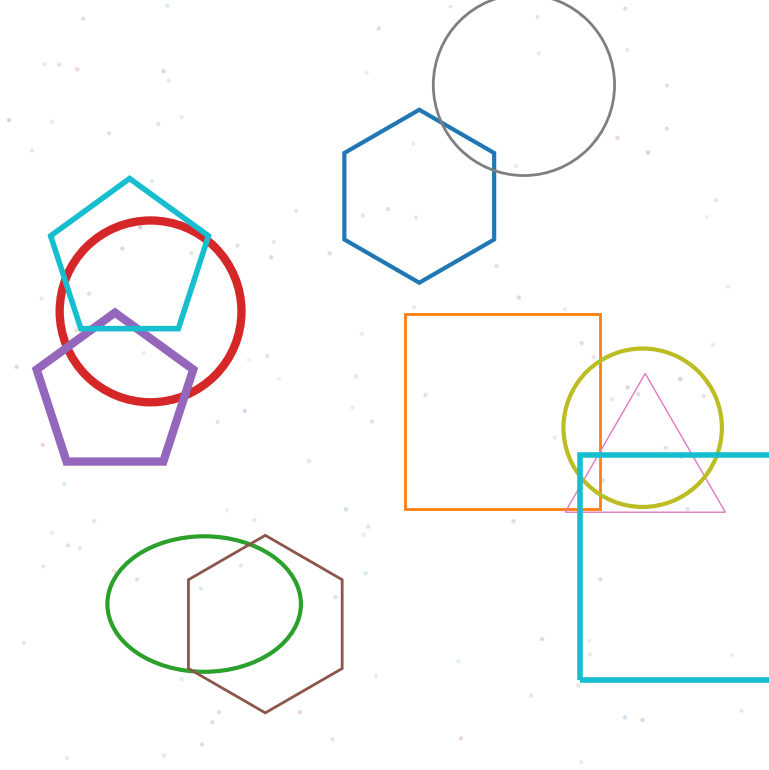[{"shape": "hexagon", "thickness": 1.5, "radius": 0.56, "center": [0.545, 0.745]}, {"shape": "square", "thickness": 1, "radius": 0.63, "center": [0.652, 0.465]}, {"shape": "oval", "thickness": 1.5, "radius": 0.63, "center": [0.265, 0.216]}, {"shape": "circle", "thickness": 3, "radius": 0.59, "center": [0.196, 0.596]}, {"shape": "pentagon", "thickness": 3, "radius": 0.53, "center": [0.149, 0.487]}, {"shape": "hexagon", "thickness": 1, "radius": 0.58, "center": [0.345, 0.189]}, {"shape": "triangle", "thickness": 0.5, "radius": 0.6, "center": [0.838, 0.395]}, {"shape": "circle", "thickness": 1, "radius": 0.59, "center": [0.68, 0.89]}, {"shape": "circle", "thickness": 1.5, "radius": 0.51, "center": [0.835, 0.445]}, {"shape": "square", "thickness": 2, "radius": 0.73, "center": [0.9, 0.263]}, {"shape": "pentagon", "thickness": 2, "radius": 0.54, "center": [0.168, 0.66]}]